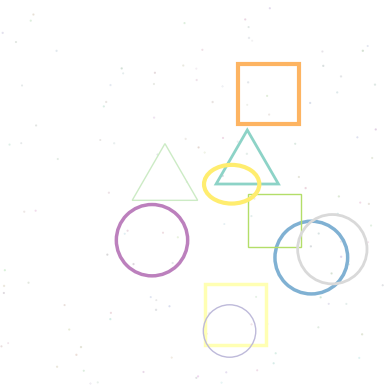[{"shape": "triangle", "thickness": 2, "radius": 0.47, "center": [0.642, 0.569]}, {"shape": "square", "thickness": 2.5, "radius": 0.4, "center": [0.612, 0.184]}, {"shape": "circle", "thickness": 1, "radius": 0.34, "center": [0.596, 0.14]}, {"shape": "circle", "thickness": 2.5, "radius": 0.47, "center": [0.809, 0.331]}, {"shape": "square", "thickness": 3, "radius": 0.39, "center": [0.697, 0.755]}, {"shape": "square", "thickness": 1, "radius": 0.34, "center": [0.712, 0.427]}, {"shape": "circle", "thickness": 2, "radius": 0.45, "center": [0.863, 0.353]}, {"shape": "circle", "thickness": 2.5, "radius": 0.46, "center": [0.395, 0.376]}, {"shape": "triangle", "thickness": 1, "radius": 0.49, "center": [0.428, 0.529]}, {"shape": "oval", "thickness": 3, "radius": 0.36, "center": [0.602, 0.522]}]